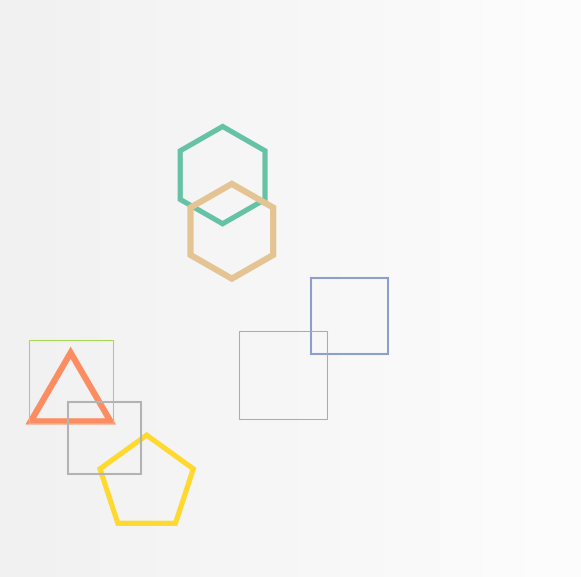[{"shape": "hexagon", "thickness": 2.5, "radius": 0.42, "center": [0.383, 0.696]}, {"shape": "triangle", "thickness": 3, "radius": 0.4, "center": [0.122, 0.309]}, {"shape": "square", "thickness": 1, "radius": 0.33, "center": [0.602, 0.452]}, {"shape": "square", "thickness": 0.5, "radius": 0.38, "center": [0.487, 0.35]}, {"shape": "square", "thickness": 0.5, "radius": 0.36, "center": [0.122, 0.339]}, {"shape": "pentagon", "thickness": 2.5, "radius": 0.42, "center": [0.252, 0.161]}, {"shape": "hexagon", "thickness": 3, "radius": 0.41, "center": [0.399, 0.599]}, {"shape": "square", "thickness": 1, "radius": 0.31, "center": [0.18, 0.24]}]